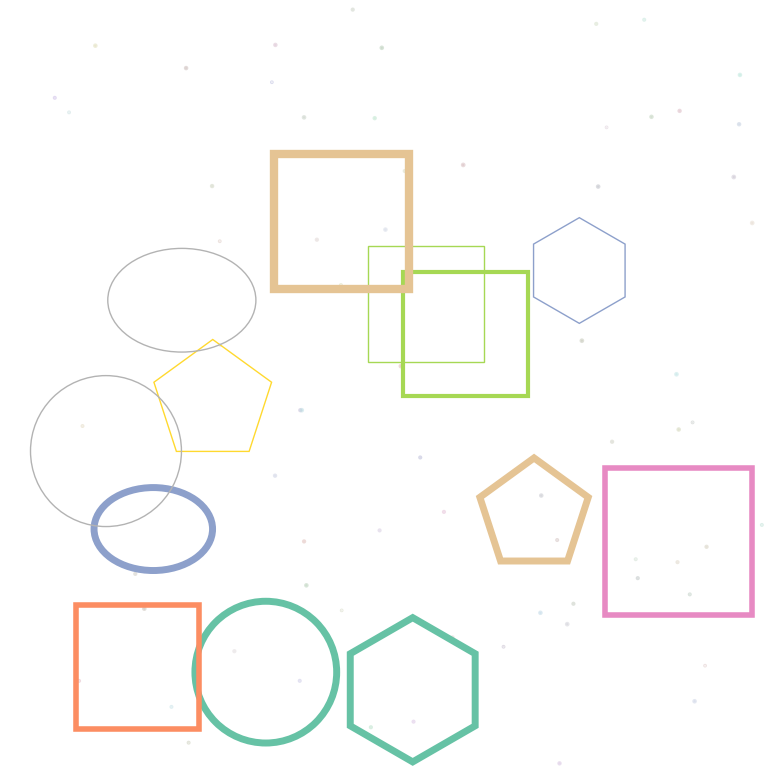[{"shape": "circle", "thickness": 2.5, "radius": 0.46, "center": [0.345, 0.127]}, {"shape": "hexagon", "thickness": 2.5, "radius": 0.47, "center": [0.536, 0.104]}, {"shape": "square", "thickness": 2, "radius": 0.4, "center": [0.179, 0.134]}, {"shape": "oval", "thickness": 2.5, "radius": 0.38, "center": [0.199, 0.313]}, {"shape": "hexagon", "thickness": 0.5, "radius": 0.34, "center": [0.752, 0.649]}, {"shape": "square", "thickness": 2, "radius": 0.48, "center": [0.881, 0.296]}, {"shape": "square", "thickness": 0.5, "radius": 0.38, "center": [0.553, 0.605]}, {"shape": "square", "thickness": 1.5, "radius": 0.41, "center": [0.605, 0.566]}, {"shape": "pentagon", "thickness": 0.5, "radius": 0.4, "center": [0.276, 0.479]}, {"shape": "square", "thickness": 3, "radius": 0.44, "center": [0.444, 0.712]}, {"shape": "pentagon", "thickness": 2.5, "radius": 0.37, "center": [0.694, 0.331]}, {"shape": "oval", "thickness": 0.5, "radius": 0.48, "center": [0.236, 0.61]}, {"shape": "circle", "thickness": 0.5, "radius": 0.49, "center": [0.138, 0.414]}]